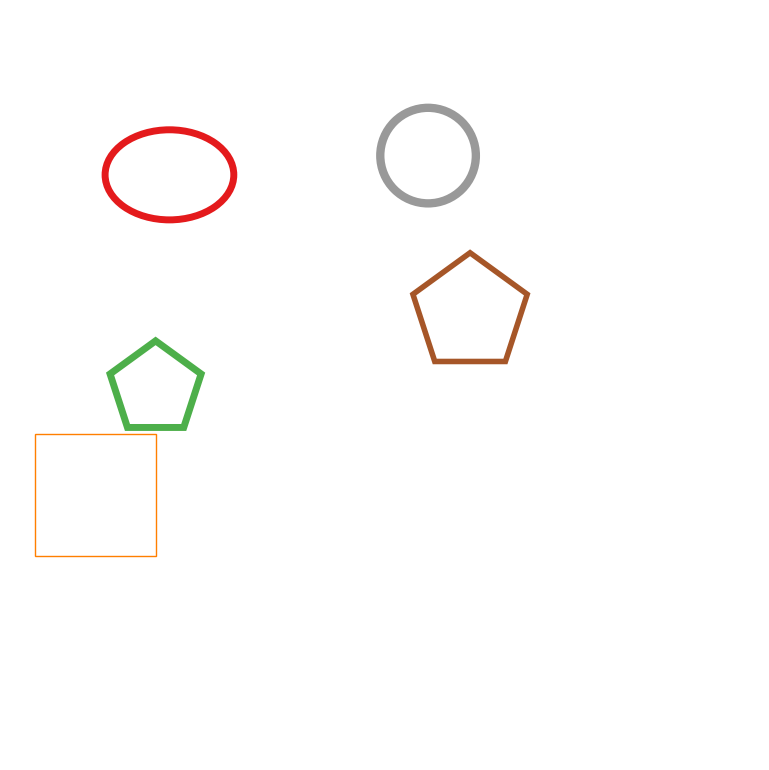[{"shape": "oval", "thickness": 2.5, "radius": 0.42, "center": [0.22, 0.773]}, {"shape": "pentagon", "thickness": 2.5, "radius": 0.31, "center": [0.202, 0.495]}, {"shape": "square", "thickness": 0.5, "radius": 0.4, "center": [0.124, 0.357]}, {"shape": "pentagon", "thickness": 2, "radius": 0.39, "center": [0.61, 0.594]}, {"shape": "circle", "thickness": 3, "radius": 0.31, "center": [0.556, 0.798]}]